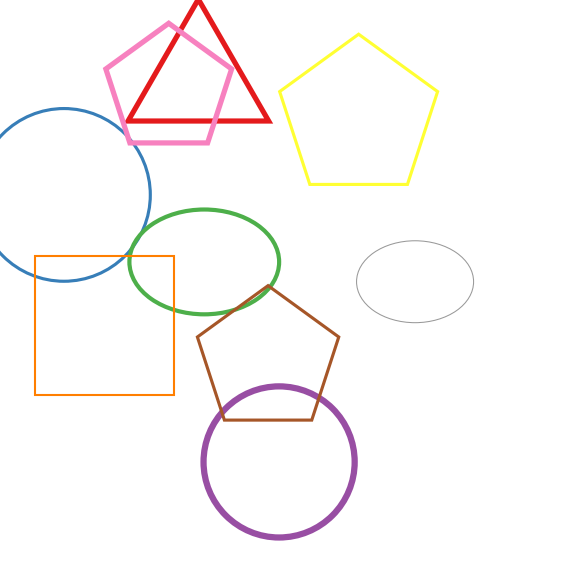[{"shape": "triangle", "thickness": 2.5, "radius": 0.7, "center": [0.343, 0.86]}, {"shape": "circle", "thickness": 1.5, "radius": 0.75, "center": [0.111, 0.662]}, {"shape": "oval", "thickness": 2, "radius": 0.65, "center": [0.354, 0.546]}, {"shape": "circle", "thickness": 3, "radius": 0.65, "center": [0.483, 0.199]}, {"shape": "square", "thickness": 1, "radius": 0.6, "center": [0.181, 0.436]}, {"shape": "pentagon", "thickness": 1.5, "radius": 0.72, "center": [0.621, 0.796]}, {"shape": "pentagon", "thickness": 1.5, "radius": 0.64, "center": [0.464, 0.376]}, {"shape": "pentagon", "thickness": 2.5, "radius": 0.57, "center": [0.292, 0.844]}, {"shape": "oval", "thickness": 0.5, "radius": 0.51, "center": [0.719, 0.511]}]